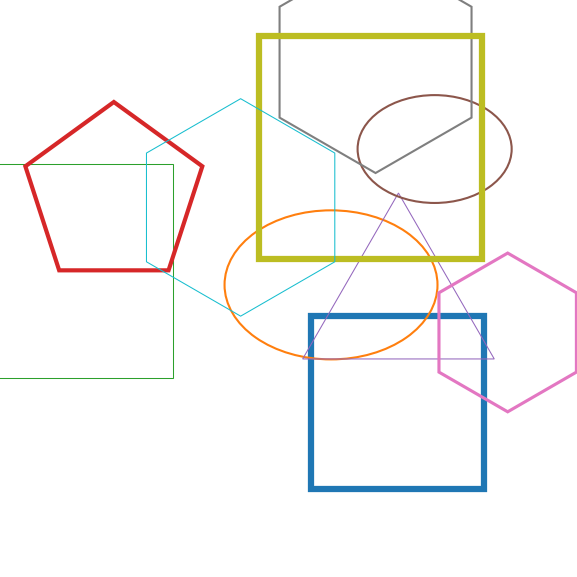[{"shape": "square", "thickness": 3, "radius": 0.75, "center": [0.688, 0.302]}, {"shape": "oval", "thickness": 1, "radius": 0.92, "center": [0.573, 0.506]}, {"shape": "square", "thickness": 0.5, "radius": 0.92, "center": [0.115, 0.53]}, {"shape": "pentagon", "thickness": 2, "radius": 0.81, "center": [0.197, 0.661]}, {"shape": "triangle", "thickness": 0.5, "radius": 0.96, "center": [0.69, 0.473]}, {"shape": "oval", "thickness": 1, "radius": 0.67, "center": [0.753, 0.741]}, {"shape": "hexagon", "thickness": 1.5, "radius": 0.69, "center": [0.879, 0.423]}, {"shape": "hexagon", "thickness": 1, "radius": 0.96, "center": [0.65, 0.891]}, {"shape": "square", "thickness": 3, "radius": 0.97, "center": [0.641, 0.744]}, {"shape": "hexagon", "thickness": 0.5, "radius": 0.94, "center": [0.417, 0.64]}]